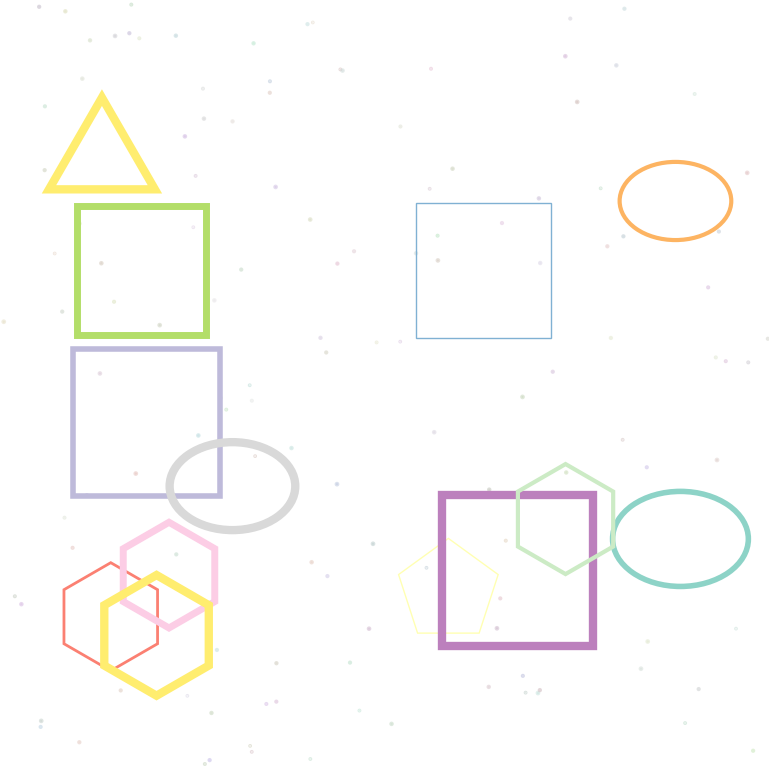[{"shape": "oval", "thickness": 2, "radius": 0.44, "center": [0.884, 0.3]}, {"shape": "pentagon", "thickness": 0.5, "radius": 0.34, "center": [0.582, 0.233]}, {"shape": "square", "thickness": 2, "radius": 0.48, "center": [0.19, 0.451]}, {"shape": "hexagon", "thickness": 1, "radius": 0.35, "center": [0.144, 0.199]}, {"shape": "square", "thickness": 0.5, "radius": 0.44, "center": [0.627, 0.648]}, {"shape": "oval", "thickness": 1.5, "radius": 0.36, "center": [0.877, 0.739]}, {"shape": "square", "thickness": 2.5, "radius": 0.42, "center": [0.184, 0.649]}, {"shape": "hexagon", "thickness": 2.5, "radius": 0.34, "center": [0.219, 0.253]}, {"shape": "oval", "thickness": 3, "radius": 0.41, "center": [0.302, 0.369]}, {"shape": "square", "thickness": 3, "radius": 0.49, "center": [0.672, 0.259]}, {"shape": "hexagon", "thickness": 1.5, "radius": 0.36, "center": [0.734, 0.326]}, {"shape": "hexagon", "thickness": 3, "radius": 0.39, "center": [0.203, 0.175]}, {"shape": "triangle", "thickness": 3, "radius": 0.4, "center": [0.132, 0.794]}]